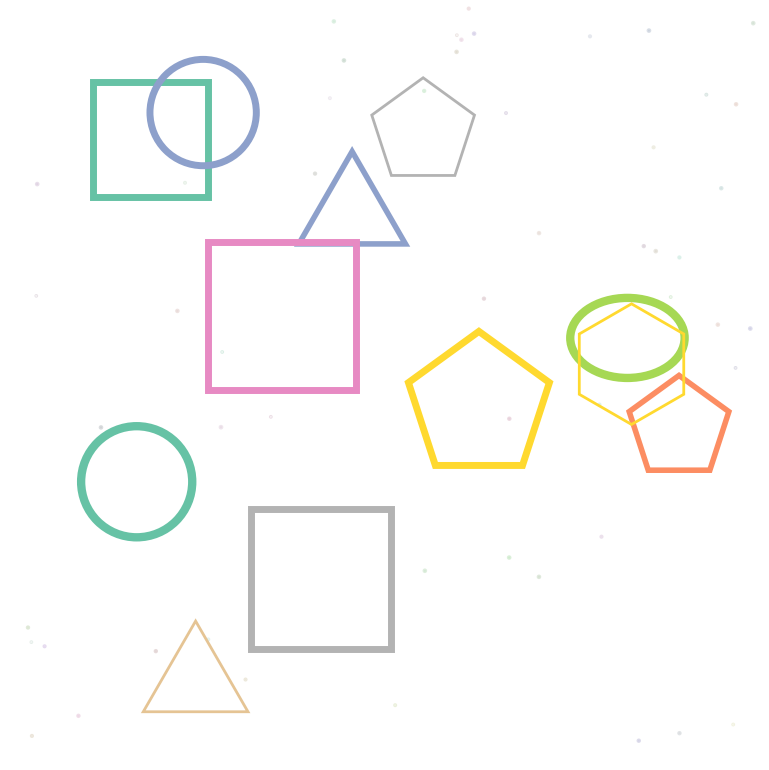[{"shape": "circle", "thickness": 3, "radius": 0.36, "center": [0.178, 0.374]}, {"shape": "square", "thickness": 2.5, "radius": 0.37, "center": [0.195, 0.819]}, {"shape": "pentagon", "thickness": 2, "radius": 0.34, "center": [0.882, 0.444]}, {"shape": "triangle", "thickness": 2, "radius": 0.4, "center": [0.457, 0.723]}, {"shape": "circle", "thickness": 2.5, "radius": 0.35, "center": [0.264, 0.854]}, {"shape": "square", "thickness": 2.5, "radius": 0.48, "center": [0.366, 0.59]}, {"shape": "oval", "thickness": 3, "radius": 0.37, "center": [0.815, 0.561]}, {"shape": "hexagon", "thickness": 1, "radius": 0.39, "center": [0.82, 0.527]}, {"shape": "pentagon", "thickness": 2.5, "radius": 0.48, "center": [0.622, 0.473]}, {"shape": "triangle", "thickness": 1, "radius": 0.39, "center": [0.254, 0.115]}, {"shape": "pentagon", "thickness": 1, "radius": 0.35, "center": [0.55, 0.829]}, {"shape": "square", "thickness": 2.5, "radius": 0.46, "center": [0.417, 0.248]}]